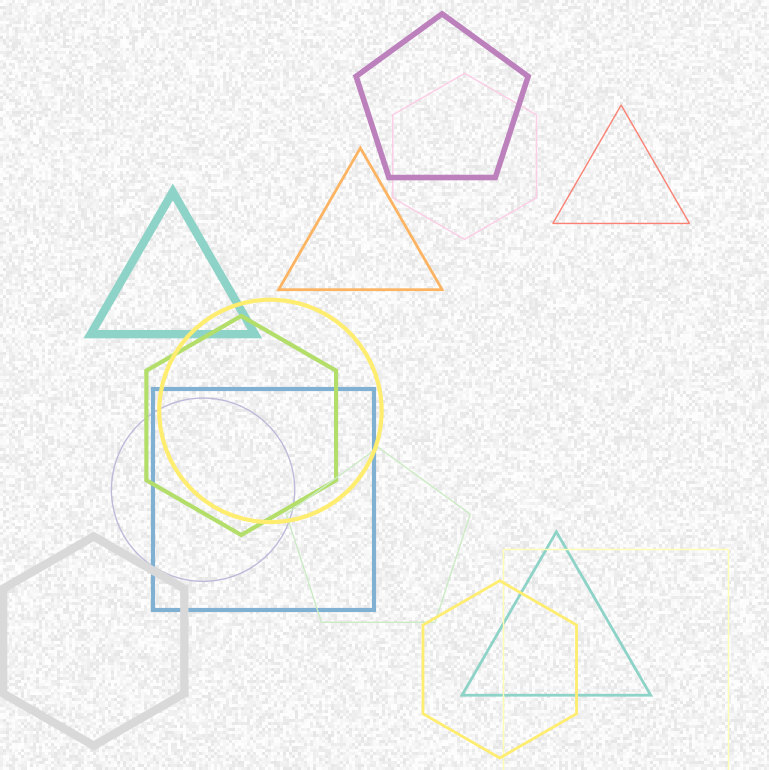[{"shape": "triangle", "thickness": 3, "radius": 0.62, "center": [0.224, 0.628]}, {"shape": "triangle", "thickness": 1, "radius": 0.71, "center": [0.723, 0.168]}, {"shape": "square", "thickness": 0.5, "radius": 0.73, "center": [0.799, 0.14]}, {"shape": "circle", "thickness": 0.5, "radius": 0.6, "center": [0.264, 0.364]}, {"shape": "triangle", "thickness": 0.5, "radius": 0.51, "center": [0.807, 0.761]}, {"shape": "square", "thickness": 1.5, "radius": 0.72, "center": [0.342, 0.351]}, {"shape": "triangle", "thickness": 1, "radius": 0.61, "center": [0.468, 0.685]}, {"shape": "hexagon", "thickness": 1.5, "radius": 0.71, "center": [0.313, 0.447]}, {"shape": "hexagon", "thickness": 0.5, "radius": 0.54, "center": [0.603, 0.797]}, {"shape": "hexagon", "thickness": 3, "radius": 0.68, "center": [0.122, 0.167]}, {"shape": "pentagon", "thickness": 2, "radius": 0.59, "center": [0.574, 0.865]}, {"shape": "pentagon", "thickness": 0.5, "radius": 0.63, "center": [0.491, 0.293]}, {"shape": "circle", "thickness": 1.5, "radius": 0.72, "center": [0.351, 0.466]}, {"shape": "hexagon", "thickness": 1, "radius": 0.58, "center": [0.649, 0.131]}]